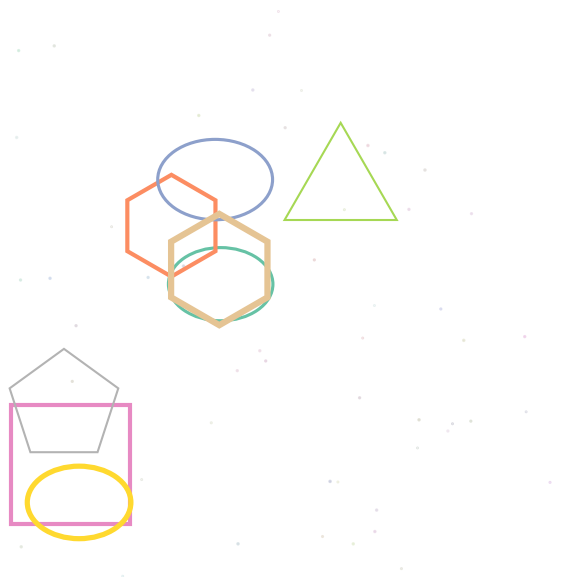[{"shape": "oval", "thickness": 1.5, "radius": 0.45, "center": [0.382, 0.507]}, {"shape": "hexagon", "thickness": 2, "radius": 0.44, "center": [0.297, 0.608]}, {"shape": "oval", "thickness": 1.5, "radius": 0.5, "center": [0.373, 0.688]}, {"shape": "square", "thickness": 2, "radius": 0.51, "center": [0.122, 0.194]}, {"shape": "triangle", "thickness": 1, "radius": 0.56, "center": [0.59, 0.674]}, {"shape": "oval", "thickness": 2.5, "radius": 0.45, "center": [0.137, 0.129]}, {"shape": "hexagon", "thickness": 3, "radius": 0.48, "center": [0.38, 0.532]}, {"shape": "pentagon", "thickness": 1, "radius": 0.49, "center": [0.111, 0.296]}]